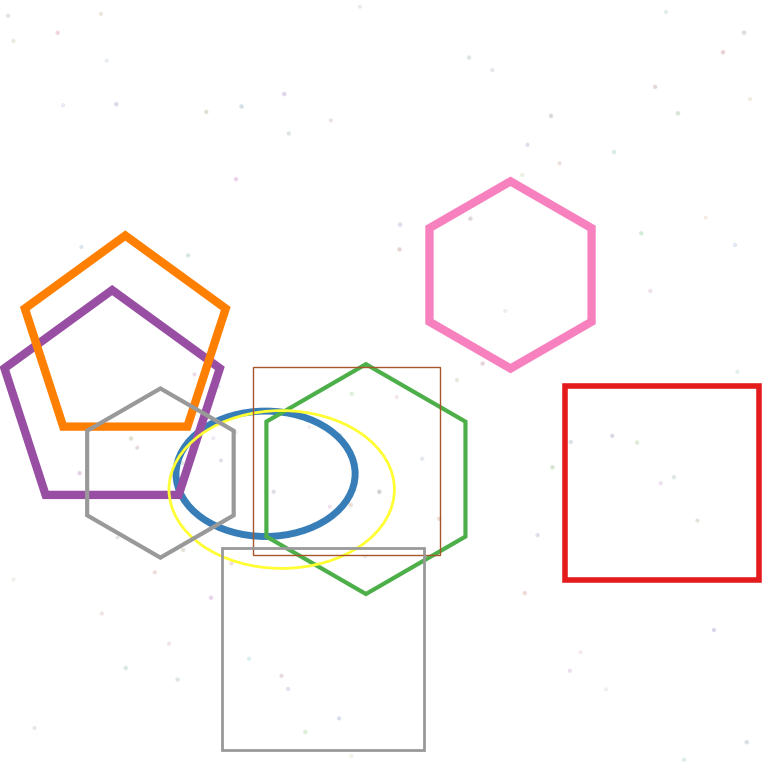[{"shape": "square", "thickness": 2, "radius": 0.63, "center": [0.86, 0.372]}, {"shape": "oval", "thickness": 2.5, "radius": 0.58, "center": [0.345, 0.385]}, {"shape": "hexagon", "thickness": 1.5, "radius": 0.75, "center": [0.475, 0.378]}, {"shape": "pentagon", "thickness": 3, "radius": 0.74, "center": [0.146, 0.476]}, {"shape": "pentagon", "thickness": 3, "radius": 0.69, "center": [0.163, 0.557]}, {"shape": "oval", "thickness": 1, "radius": 0.73, "center": [0.366, 0.364]}, {"shape": "square", "thickness": 0.5, "radius": 0.61, "center": [0.45, 0.401]}, {"shape": "hexagon", "thickness": 3, "radius": 0.61, "center": [0.663, 0.643]}, {"shape": "hexagon", "thickness": 1.5, "radius": 0.55, "center": [0.208, 0.386]}, {"shape": "square", "thickness": 1, "radius": 0.66, "center": [0.419, 0.158]}]